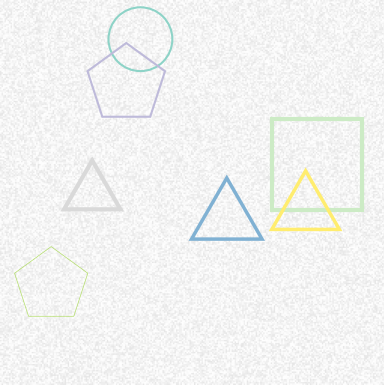[{"shape": "circle", "thickness": 1.5, "radius": 0.41, "center": [0.365, 0.898]}, {"shape": "pentagon", "thickness": 1.5, "radius": 0.53, "center": [0.328, 0.782]}, {"shape": "triangle", "thickness": 2.5, "radius": 0.53, "center": [0.589, 0.432]}, {"shape": "pentagon", "thickness": 0.5, "radius": 0.5, "center": [0.133, 0.259]}, {"shape": "triangle", "thickness": 3, "radius": 0.42, "center": [0.24, 0.499]}, {"shape": "square", "thickness": 3, "radius": 0.59, "center": [0.824, 0.573]}, {"shape": "triangle", "thickness": 2.5, "radius": 0.51, "center": [0.794, 0.455]}]